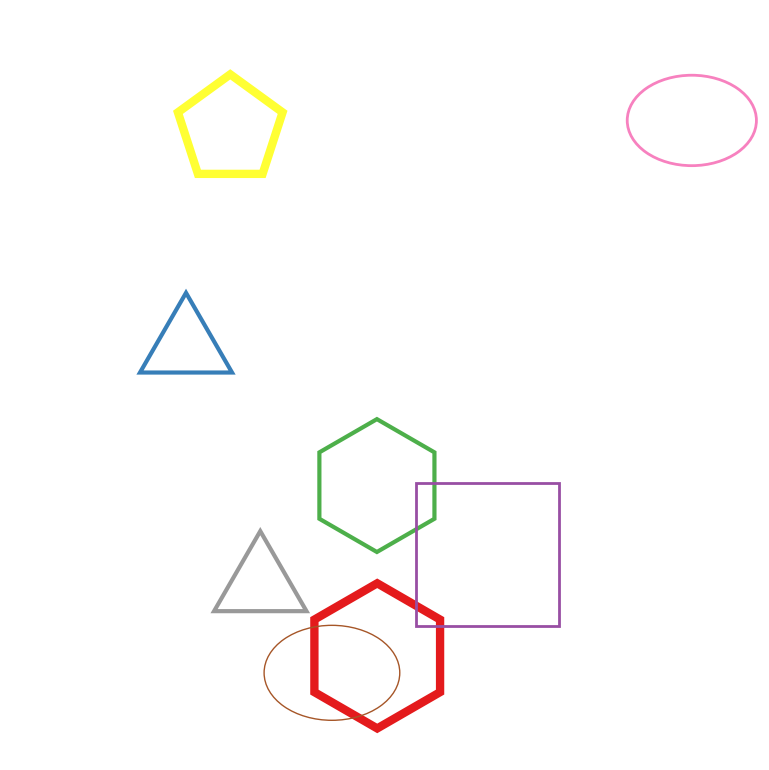[{"shape": "hexagon", "thickness": 3, "radius": 0.47, "center": [0.49, 0.148]}, {"shape": "triangle", "thickness": 1.5, "radius": 0.34, "center": [0.242, 0.551]}, {"shape": "hexagon", "thickness": 1.5, "radius": 0.43, "center": [0.489, 0.369]}, {"shape": "square", "thickness": 1, "radius": 0.46, "center": [0.633, 0.28]}, {"shape": "pentagon", "thickness": 3, "radius": 0.36, "center": [0.299, 0.832]}, {"shape": "oval", "thickness": 0.5, "radius": 0.44, "center": [0.431, 0.126]}, {"shape": "oval", "thickness": 1, "radius": 0.42, "center": [0.898, 0.844]}, {"shape": "triangle", "thickness": 1.5, "radius": 0.35, "center": [0.338, 0.241]}]